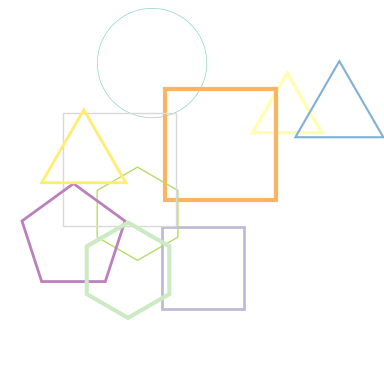[{"shape": "circle", "thickness": 0.5, "radius": 0.71, "center": [0.395, 0.836]}, {"shape": "triangle", "thickness": 2.5, "radius": 0.52, "center": [0.746, 0.707]}, {"shape": "square", "thickness": 2, "radius": 0.53, "center": [0.528, 0.304]}, {"shape": "triangle", "thickness": 1.5, "radius": 0.66, "center": [0.881, 0.709]}, {"shape": "square", "thickness": 3, "radius": 0.72, "center": [0.572, 0.624]}, {"shape": "hexagon", "thickness": 1, "radius": 0.61, "center": [0.357, 0.445]}, {"shape": "square", "thickness": 1, "radius": 0.73, "center": [0.311, 0.56]}, {"shape": "pentagon", "thickness": 2, "radius": 0.7, "center": [0.191, 0.382]}, {"shape": "hexagon", "thickness": 3, "radius": 0.62, "center": [0.333, 0.298]}, {"shape": "triangle", "thickness": 2, "radius": 0.63, "center": [0.218, 0.589]}]